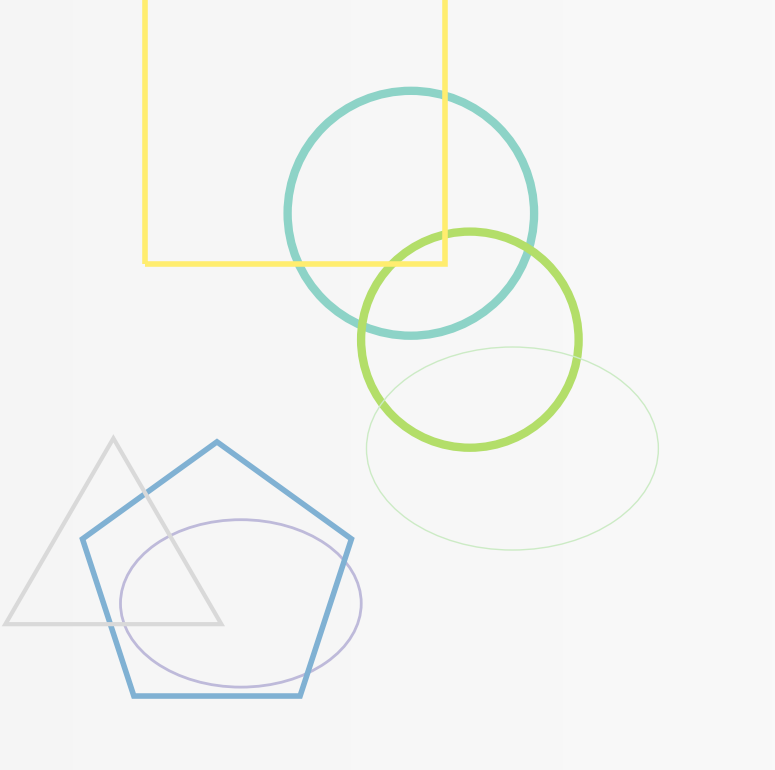[{"shape": "circle", "thickness": 3, "radius": 0.8, "center": [0.53, 0.723]}, {"shape": "oval", "thickness": 1, "radius": 0.78, "center": [0.311, 0.216]}, {"shape": "pentagon", "thickness": 2, "radius": 0.91, "center": [0.28, 0.244]}, {"shape": "circle", "thickness": 3, "radius": 0.7, "center": [0.606, 0.559]}, {"shape": "triangle", "thickness": 1.5, "radius": 0.8, "center": [0.146, 0.27]}, {"shape": "oval", "thickness": 0.5, "radius": 0.94, "center": [0.661, 0.418]}, {"shape": "square", "thickness": 2, "radius": 0.97, "center": [0.381, 0.85]}]